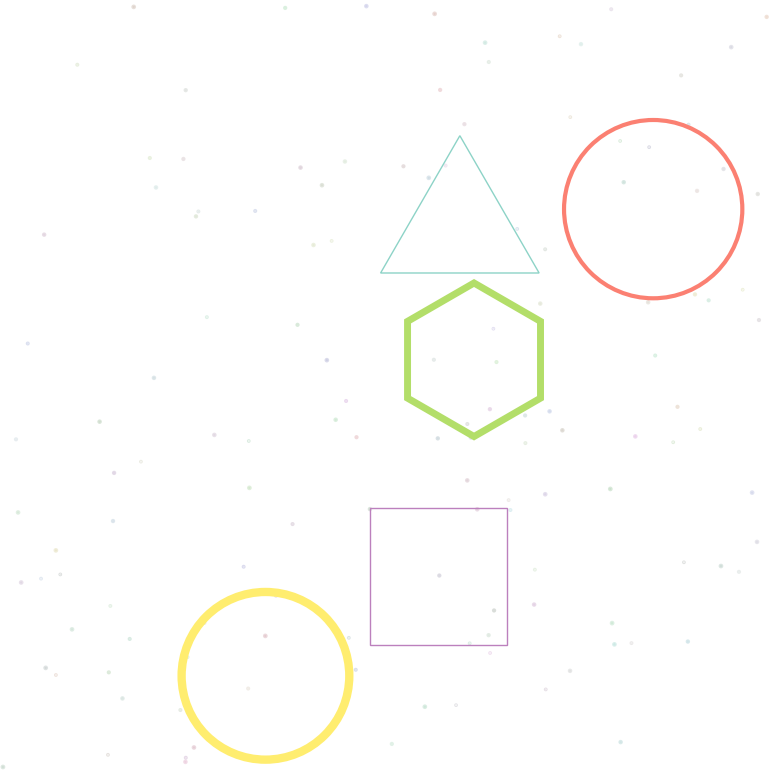[{"shape": "triangle", "thickness": 0.5, "radius": 0.59, "center": [0.597, 0.705]}, {"shape": "circle", "thickness": 1.5, "radius": 0.58, "center": [0.848, 0.728]}, {"shape": "hexagon", "thickness": 2.5, "radius": 0.5, "center": [0.616, 0.533]}, {"shape": "square", "thickness": 0.5, "radius": 0.45, "center": [0.569, 0.251]}, {"shape": "circle", "thickness": 3, "radius": 0.54, "center": [0.345, 0.122]}]